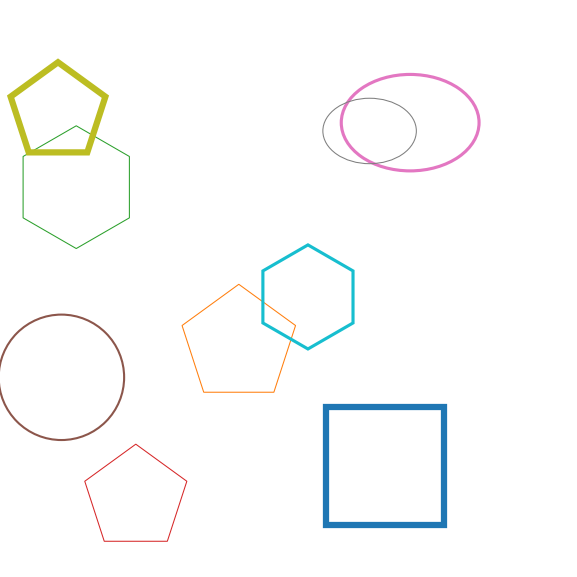[{"shape": "square", "thickness": 3, "radius": 0.51, "center": [0.666, 0.192]}, {"shape": "pentagon", "thickness": 0.5, "radius": 0.52, "center": [0.414, 0.404]}, {"shape": "hexagon", "thickness": 0.5, "radius": 0.53, "center": [0.132, 0.675]}, {"shape": "pentagon", "thickness": 0.5, "radius": 0.46, "center": [0.235, 0.137]}, {"shape": "circle", "thickness": 1, "radius": 0.54, "center": [0.106, 0.346]}, {"shape": "oval", "thickness": 1.5, "radius": 0.6, "center": [0.71, 0.787]}, {"shape": "oval", "thickness": 0.5, "radius": 0.4, "center": [0.64, 0.772]}, {"shape": "pentagon", "thickness": 3, "radius": 0.43, "center": [0.1, 0.805]}, {"shape": "hexagon", "thickness": 1.5, "radius": 0.45, "center": [0.533, 0.485]}]